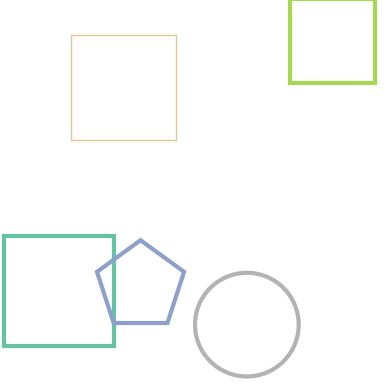[{"shape": "square", "thickness": 3, "radius": 0.71, "center": [0.153, 0.243]}, {"shape": "pentagon", "thickness": 3, "radius": 0.59, "center": [0.365, 0.257]}, {"shape": "square", "thickness": 3, "radius": 0.55, "center": [0.863, 0.893]}, {"shape": "square", "thickness": 1, "radius": 0.68, "center": [0.321, 0.773]}, {"shape": "circle", "thickness": 3, "radius": 0.67, "center": [0.641, 0.157]}]